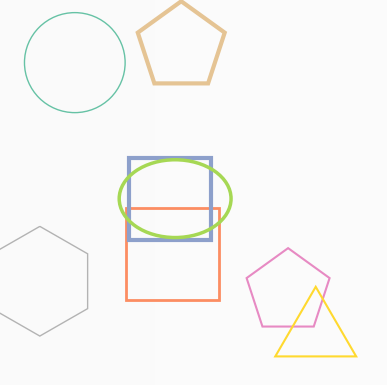[{"shape": "circle", "thickness": 1, "radius": 0.65, "center": [0.193, 0.837]}, {"shape": "square", "thickness": 2, "radius": 0.6, "center": [0.445, 0.34]}, {"shape": "square", "thickness": 3, "radius": 0.53, "center": [0.439, 0.484]}, {"shape": "pentagon", "thickness": 1.5, "radius": 0.56, "center": [0.743, 0.243]}, {"shape": "oval", "thickness": 2.5, "radius": 0.72, "center": [0.452, 0.484]}, {"shape": "triangle", "thickness": 1.5, "radius": 0.6, "center": [0.815, 0.135]}, {"shape": "pentagon", "thickness": 3, "radius": 0.59, "center": [0.468, 0.879]}, {"shape": "hexagon", "thickness": 1, "radius": 0.71, "center": [0.103, 0.27]}]